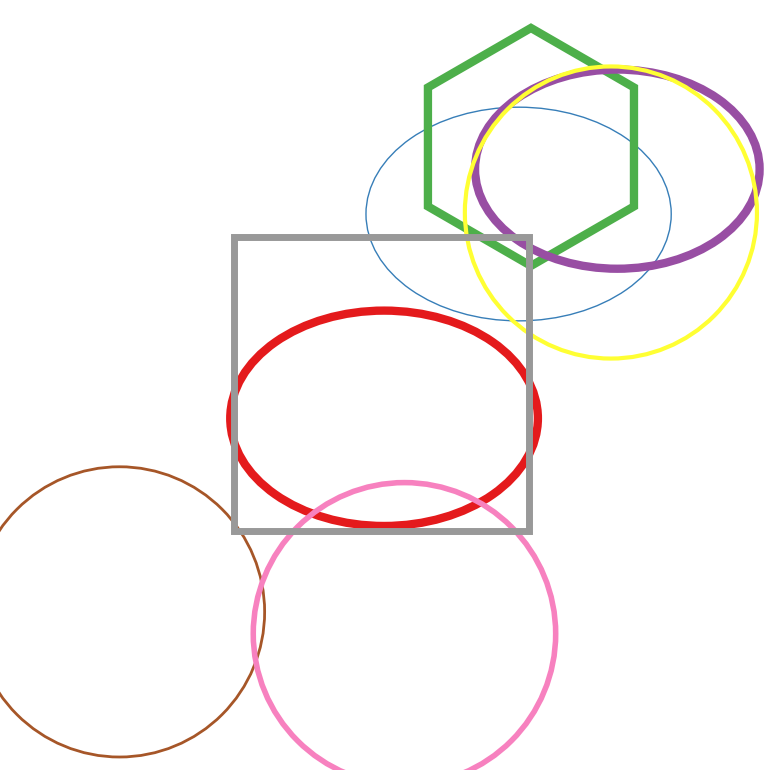[{"shape": "oval", "thickness": 3, "radius": 1.0, "center": [0.499, 0.457]}, {"shape": "oval", "thickness": 0.5, "radius": 0.99, "center": [0.674, 0.722]}, {"shape": "hexagon", "thickness": 3, "radius": 0.77, "center": [0.69, 0.809]}, {"shape": "oval", "thickness": 3, "radius": 0.92, "center": [0.802, 0.78]}, {"shape": "circle", "thickness": 1.5, "radius": 0.95, "center": [0.793, 0.724]}, {"shape": "circle", "thickness": 1, "radius": 0.94, "center": [0.155, 0.205]}, {"shape": "circle", "thickness": 2, "radius": 0.98, "center": [0.525, 0.177]}, {"shape": "square", "thickness": 2.5, "radius": 0.96, "center": [0.495, 0.501]}]